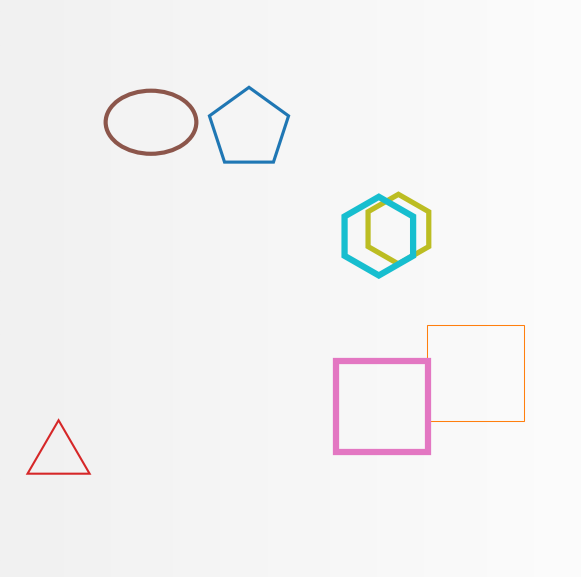[{"shape": "pentagon", "thickness": 1.5, "radius": 0.36, "center": [0.428, 0.776]}, {"shape": "square", "thickness": 0.5, "radius": 0.42, "center": [0.818, 0.352]}, {"shape": "triangle", "thickness": 1, "radius": 0.31, "center": [0.101, 0.21]}, {"shape": "oval", "thickness": 2, "radius": 0.39, "center": [0.26, 0.787]}, {"shape": "square", "thickness": 3, "radius": 0.4, "center": [0.658, 0.295]}, {"shape": "hexagon", "thickness": 2.5, "radius": 0.3, "center": [0.685, 0.602]}, {"shape": "hexagon", "thickness": 3, "radius": 0.34, "center": [0.652, 0.59]}]